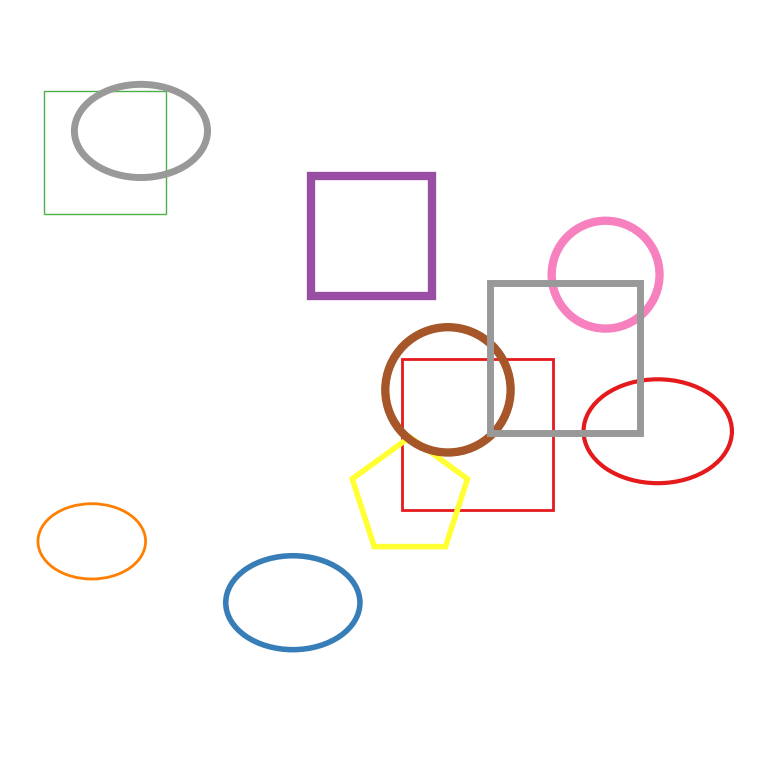[{"shape": "oval", "thickness": 1.5, "radius": 0.48, "center": [0.854, 0.44]}, {"shape": "square", "thickness": 1, "radius": 0.49, "center": [0.621, 0.436]}, {"shape": "oval", "thickness": 2, "radius": 0.44, "center": [0.38, 0.217]}, {"shape": "square", "thickness": 0.5, "radius": 0.4, "center": [0.136, 0.802]}, {"shape": "square", "thickness": 3, "radius": 0.39, "center": [0.483, 0.693]}, {"shape": "oval", "thickness": 1, "radius": 0.35, "center": [0.119, 0.297]}, {"shape": "pentagon", "thickness": 2, "radius": 0.39, "center": [0.532, 0.354]}, {"shape": "circle", "thickness": 3, "radius": 0.41, "center": [0.582, 0.494]}, {"shape": "circle", "thickness": 3, "radius": 0.35, "center": [0.786, 0.643]}, {"shape": "square", "thickness": 2.5, "radius": 0.49, "center": [0.734, 0.535]}, {"shape": "oval", "thickness": 2.5, "radius": 0.43, "center": [0.183, 0.83]}]